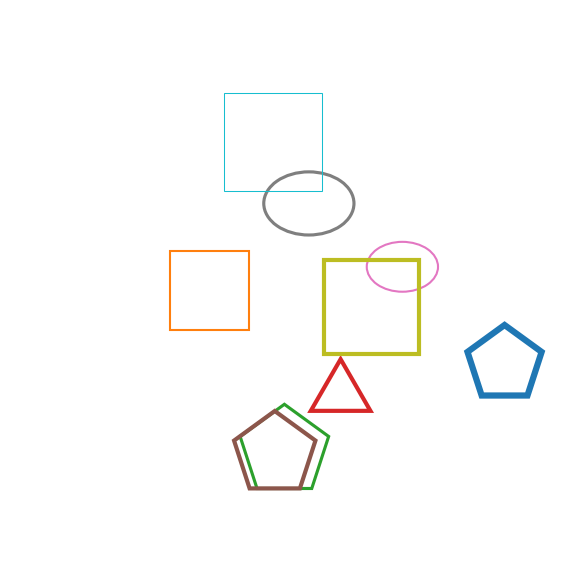[{"shape": "pentagon", "thickness": 3, "radius": 0.34, "center": [0.874, 0.369]}, {"shape": "square", "thickness": 1, "radius": 0.34, "center": [0.363, 0.496]}, {"shape": "pentagon", "thickness": 1.5, "radius": 0.4, "center": [0.492, 0.218]}, {"shape": "triangle", "thickness": 2, "radius": 0.3, "center": [0.59, 0.318]}, {"shape": "pentagon", "thickness": 2, "radius": 0.37, "center": [0.476, 0.213]}, {"shape": "oval", "thickness": 1, "radius": 0.31, "center": [0.697, 0.537]}, {"shape": "oval", "thickness": 1.5, "radius": 0.39, "center": [0.535, 0.647]}, {"shape": "square", "thickness": 2, "radius": 0.41, "center": [0.644, 0.467]}, {"shape": "square", "thickness": 0.5, "radius": 0.42, "center": [0.473, 0.754]}]